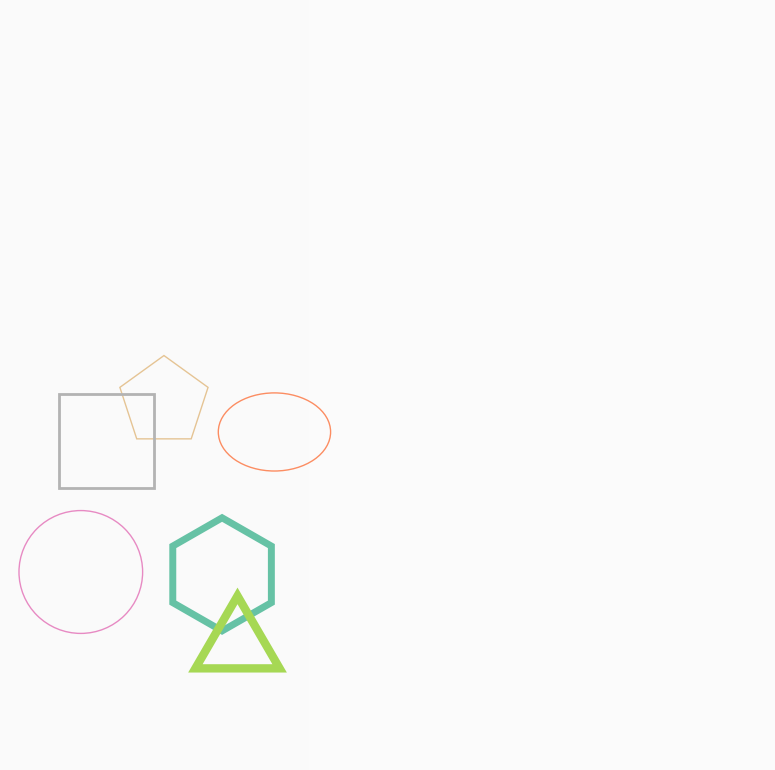[{"shape": "hexagon", "thickness": 2.5, "radius": 0.37, "center": [0.287, 0.254]}, {"shape": "oval", "thickness": 0.5, "radius": 0.36, "center": [0.354, 0.439]}, {"shape": "circle", "thickness": 0.5, "radius": 0.4, "center": [0.104, 0.257]}, {"shape": "triangle", "thickness": 3, "radius": 0.31, "center": [0.306, 0.163]}, {"shape": "pentagon", "thickness": 0.5, "radius": 0.3, "center": [0.212, 0.478]}, {"shape": "square", "thickness": 1, "radius": 0.31, "center": [0.137, 0.427]}]